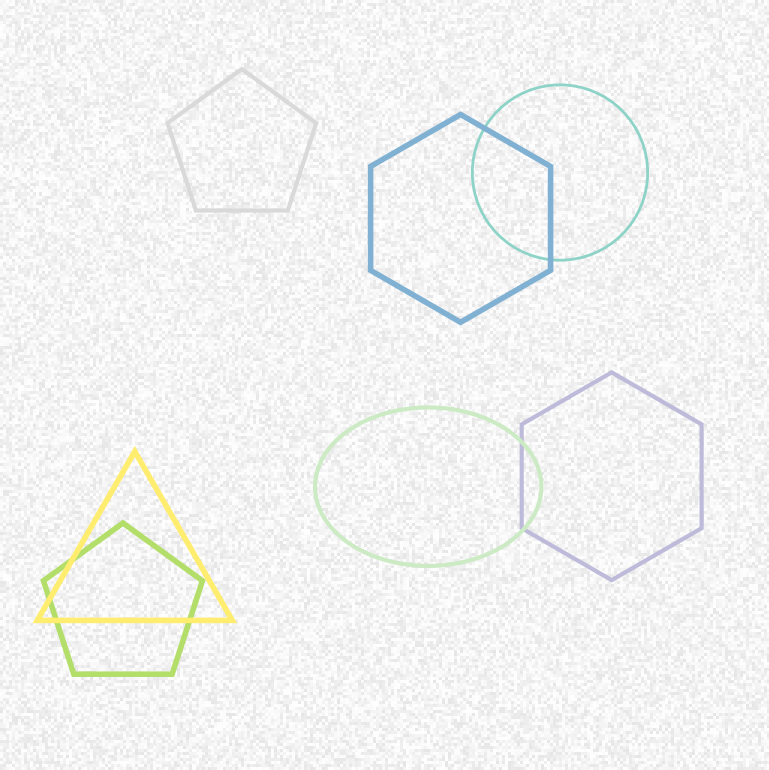[{"shape": "circle", "thickness": 1, "radius": 0.57, "center": [0.727, 0.776]}, {"shape": "hexagon", "thickness": 1.5, "radius": 0.67, "center": [0.794, 0.381]}, {"shape": "hexagon", "thickness": 2, "radius": 0.67, "center": [0.598, 0.716]}, {"shape": "pentagon", "thickness": 2, "radius": 0.54, "center": [0.16, 0.212]}, {"shape": "pentagon", "thickness": 1.5, "radius": 0.51, "center": [0.314, 0.809]}, {"shape": "oval", "thickness": 1.5, "radius": 0.74, "center": [0.556, 0.368]}, {"shape": "triangle", "thickness": 2, "radius": 0.73, "center": [0.175, 0.267]}]